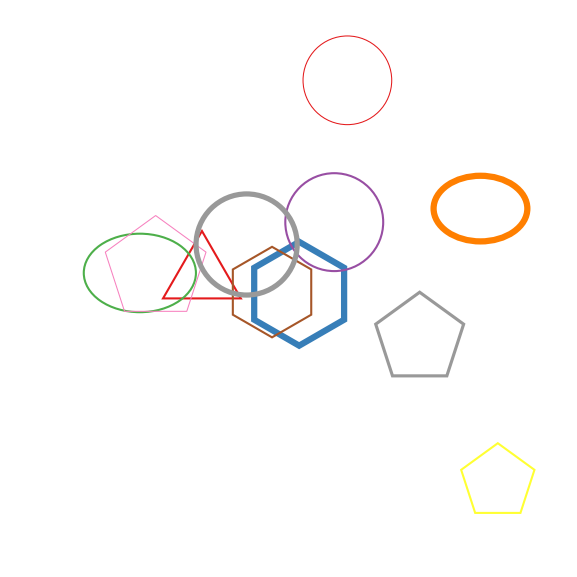[{"shape": "triangle", "thickness": 1, "radius": 0.39, "center": [0.35, 0.521]}, {"shape": "circle", "thickness": 0.5, "radius": 0.38, "center": [0.602, 0.86]}, {"shape": "hexagon", "thickness": 3, "radius": 0.45, "center": [0.518, 0.49]}, {"shape": "oval", "thickness": 1, "radius": 0.49, "center": [0.242, 0.526]}, {"shape": "circle", "thickness": 1, "radius": 0.42, "center": [0.579, 0.614]}, {"shape": "oval", "thickness": 3, "radius": 0.41, "center": [0.832, 0.638]}, {"shape": "pentagon", "thickness": 1, "radius": 0.33, "center": [0.862, 0.165]}, {"shape": "hexagon", "thickness": 1, "radius": 0.39, "center": [0.471, 0.493]}, {"shape": "pentagon", "thickness": 0.5, "radius": 0.46, "center": [0.27, 0.534]}, {"shape": "pentagon", "thickness": 1.5, "radius": 0.4, "center": [0.727, 0.413]}, {"shape": "circle", "thickness": 2.5, "radius": 0.44, "center": [0.427, 0.576]}]